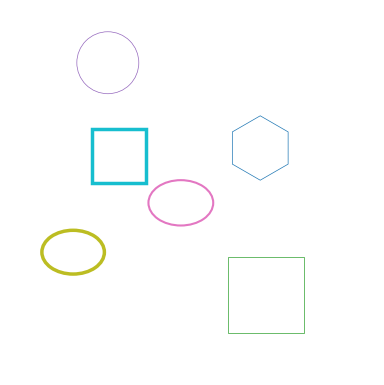[{"shape": "hexagon", "thickness": 0.5, "radius": 0.42, "center": [0.676, 0.616]}, {"shape": "square", "thickness": 0.5, "radius": 0.49, "center": [0.69, 0.233]}, {"shape": "circle", "thickness": 0.5, "radius": 0.4, "center": [0.28, 0.837]}, {"shape": "oval", "thickness": 1.5, "radius": 0.42, "center": [0.47, 0.473]}, {"shape": "oval", "thickness": 2.5, "radius": 0.41, "center": [0.19, 0.345]}, {"shape": "square", "thickness": 2.5, "radius": 0.35, "center": [0.308, 0.596]}]